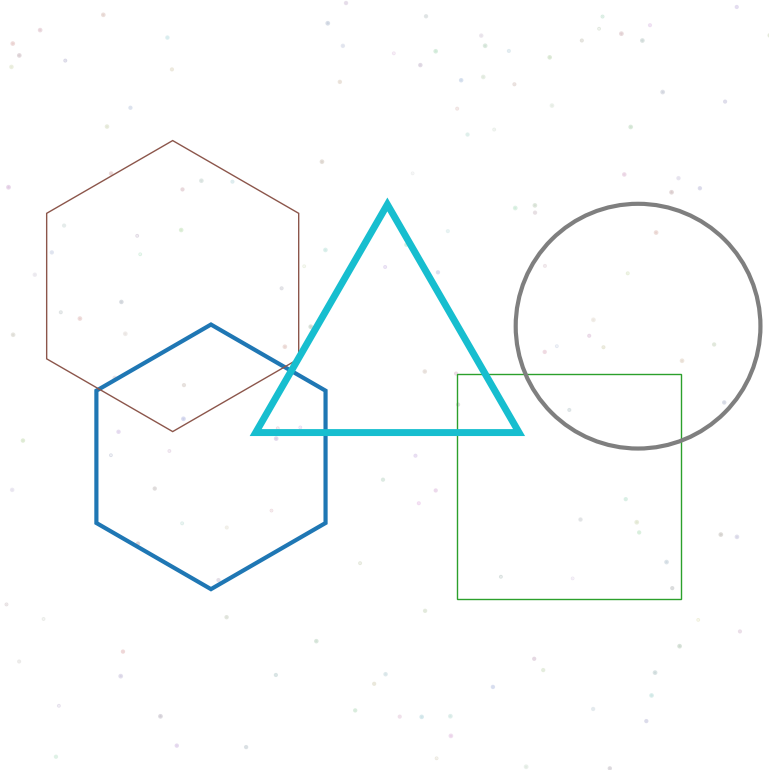[{"shape": "hexagon", "thickness": 1.5, "radius": 0.86, "center": [0.274, 0.407]}, {"shape": "square", "thickness": 0.5, "radius": 0.73, "center": [0.739, 0.368]}, {"shape": "hexagon", "thickness": 0.5, "radius": 0.94, "center": [0.224, 0.628]}, {"shape": "circle", "thickness": 1.5, "radius": 0.79, "center": [0.829, 0.576]}, {"shape": "triangle", "thickness": 2.5, "radius": 0.99, "center": [0.503, 0.537]}]